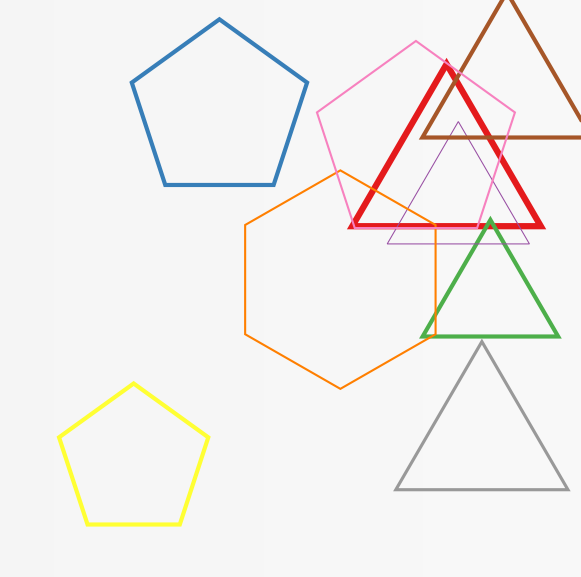[{"shape": "triangle", "thickness": 3, "radius": 0.94, "center": [0.768, 0.701]}, {"shape": "pentagon", "thickness": 2, "radius": 0.79, "center": [0.378, 0.807]}, {"shape": "triangle", "thickness": 2, "radius": 0.67, "center": [0.844, 0.484]}, {"shape": "triangle", "thickness": 0.5, "radius": 0.71, "center": [0.789, 0.647]}, {"shape": "hexagon", "thickness": 1, "radius": 0.95, "center": [0.586, 0.515]}, {"shape": "pentagon", "thickness": 2, "radius": 0.67, "center": [0.23, 0.2]}, {"shape": "triangle", "thickness": 2, "radius": 0.84, "center": [0.872, 0.845]}, {"shape": "pentagon", "thickness": 1, "radius": 0.9, "center": [0.716, 0.749]}, {"shape": "triangle", "thickness": 1.5, "radius": 0.85, "center": [0.829, 0.237]}]